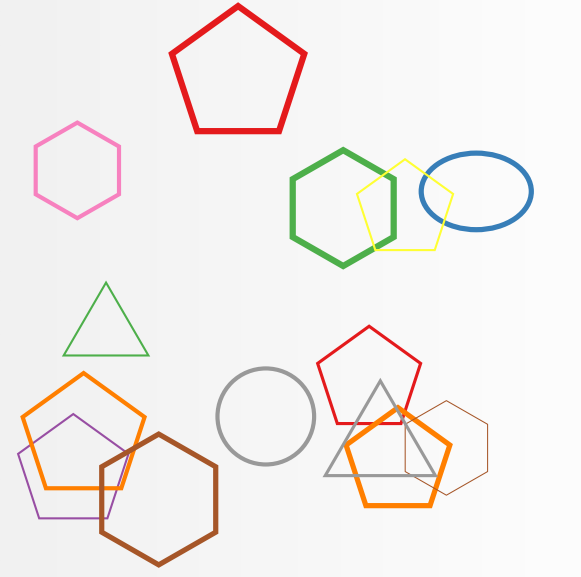[{"shape": "pentagon", "thickness": 3, "radius": 0.6, "center": [0.41, 0.869]}, {"shape": "pentagon", "thickness": 1.5, "radius": 0.47, "center": [0.635, 0.341]}, {"shape": "oval", "thickness": 2.5, "radius": 0.47, "center": [0.819, 0.668]}, {"shape": "triangle", "thickness": 1, "radius": 0.42, "center": [0.182, 0.426]}, {"shape": "hexagon", "thickness": 3, "radius": 0.5, "center": [0.59, 0.639]}, {"shape": "pentagon", "thickness": 1, "radius": 0.5, "center": [0.126, 0.182]}, {"shape": "pentagon", "thickness": 2.5, "radius": 0.47, "center": [0.685, 0.199]}, {"shape": "pentagon", "thickness": 2, "radius": 0.55, "center": [0.144, 0.243]}, {"shape": "pentagon", "thickness": 1, "radius": 0.43, "center": [0.697, 0.636]}, {"shape": "hexagon", "thickness": 0.5, "radius": 0.41, "center": [0.768, 0.224]}, {"shape": "hexagon", "thickness": 2.5, "radius": 0.57, "center": [0.273, 0.134]}, {"shape": "hexagon", "thickness": 2, "radius": 0.41, "center": [0.133, 0.704]}, {"shape": "circle", "thickness": 2, "radius": 0.42, "center": [0.457, 0.278]}, {"shape": "triangle", "thickness": 1.5, "radius": 0.55, "center": [0.654, 0.23]}]